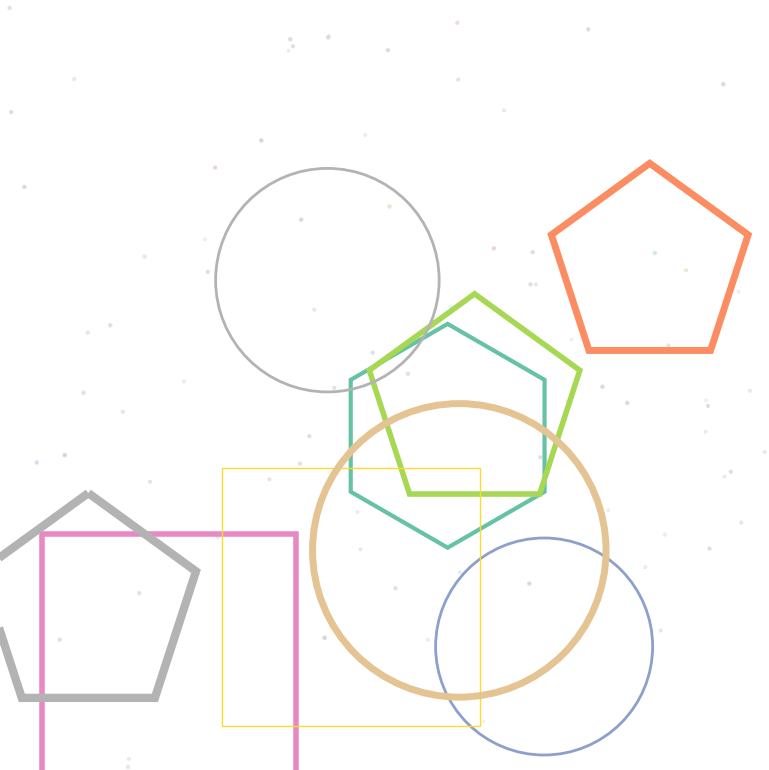[{"shape": "hexagon", "thickness": 1.5, "radius": 0.73, "center": [0.581, 0.434]}, {"shape": "pentagon", "thickness": 2.5, "radius": 0.67, "center": [0.844, 0.654]}, {"shape": "circle", "thickness": 1, "radius": 0.7, "center": [0.707, 0.16]}, {"shape": "square", "thickness": 2, "radius": 0.82, "center": [0.22, 0.142]}, {"shape": "pentagon", "thickness": 2, "radius": 0.72, "center": [0.616, 0.475]}, {"shape": "square", "thickness": 0.5, "radius": 0.84, "center": [0.456, 0.225]}, {"shape": "circle", "thickness": 2.5, "radius": 0.95, "center": [0.596, 0.285]}, {"shape": "pentagon", "thickness": 3, "radius": 0.74, "center": [0.115, 0.213]}, {"shape": "circle", "thickness": 1, "radius": 0.73, "center": [0.425, 0.636]}]